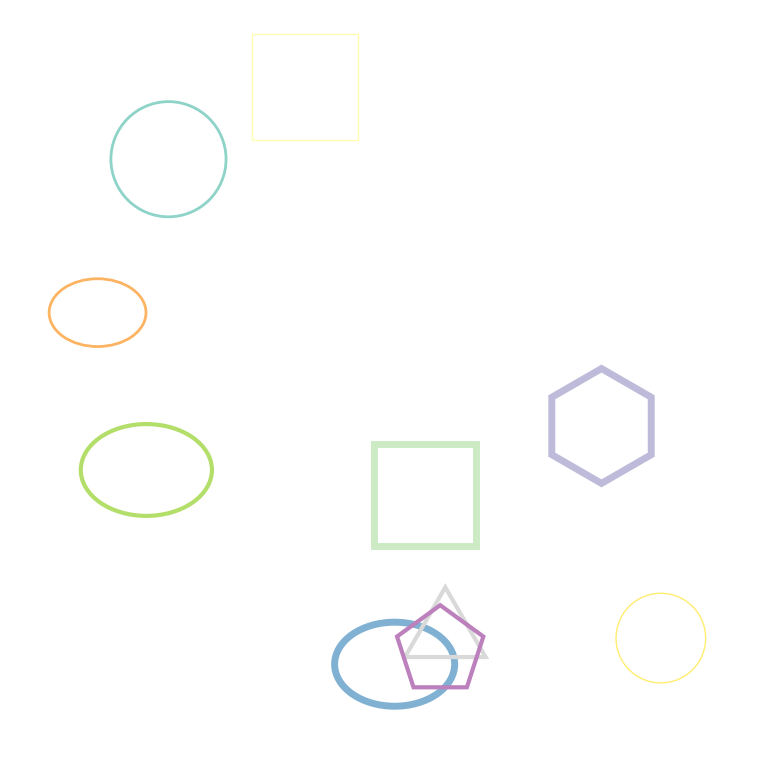[{"shape": "circle", "thickness": 1, "radius": 0.37, "center": [0.219, 0.793]}, {"shape": "square", "thickness": 0.5, "radius": 0.35, "center": [0.396, 0.887]}, {"shape": "hexagon", "thickness": 2.5, "radius": 0.37, "center": [0.781, 0.447]}, {"shape": "oval", "thickness": 2.5, "radius": 0.39, "center": [0.513, 0.137]}, {"shape": "oval", "thickness": 1, "radius": 0.31, "center": [0.127, 0.594]}, {"shape": "oval", "thickness": 1.5, "radius": 0.43, "center": [0.19, 0.39]}, {"shape": "triangle", "thickness": 1.5, "radius": 0.3, "center": [0.578, 0.177]}, {"shape": "pentagon", "thickness": 1.5, "radius": 0.29, "center": [0.572, 0.155]}, {"shape": "square", "thickness": 2.5, "radius": 0.33, "center": [0.552, 0.357]}, {"shape": "circle", "thickness": 0.5, "radius": 0.29, "center": [0.858, 0.171]}]